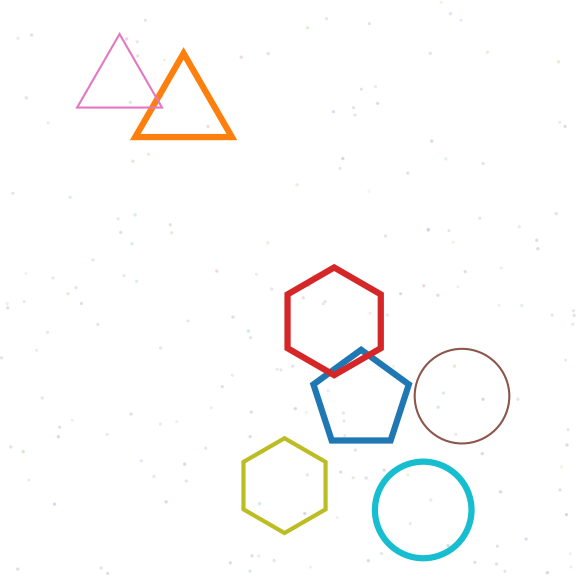[{"shape": "pentagon", "thickness": 3, "radius": 0.43, "center": [0.625, 0.307]}, {"shape": "triangle", "thickness": 3, "radius": 0.48, "center": [0.318, 0.81]}, {"shape": "hexagon", "thickness": 3, "radius": 0.47, "center": [0.579, 0.443]}, {"shape": "circle", "thickness": 1, "radius": 0.41, "center": [0.8, 0.313]}, {"shape": "triangle", "thickness": 1, "radius": 0.42, "center": [0.207, 0.855]}, {"shape": "hexagon", "thickness": 2, "radius": 0.41, "center": [0.493, 0.158]}, {"shape": "circle", "thickness": 3, "radius": 0.42, "center": [0.733, 0.116]}]